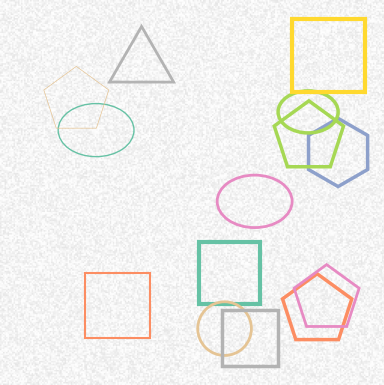[{"shape": "square", "thickness": 3, "radius": 0.4, "center": [0.596, 0.291]}, {"shape": "oval", "thickness": 1, "radius": 0.49, "center": [0.25, 0.662]}, {"shape": "square", "thickness": 1.5, "radius": 0.42, "center": [0.305, 0.207]}, {"shape": "pentagon", "thickness": 2.5, "radius": 0.47, "center": [0.824, 0.194]}, {"shape": "hexagon", "thickness": 2.5, "radius": 0.44, "center": [0.878, 0.604]}, {"shape": "pentagon", "thickness": 2, "radius": 0.44, "center": [0.848, 0.224]}, {"shape": "oval", "thickness": 2, "radius": 0.49, "center": [0.661, 0.477]}, {"shape": "pentagon", "thickness": 2.5, "radius": 0.47, "center": [0.802, 0.643]}, {"shape": "oval", "thickness": 2.5, "radius": 0.39, "center": [0.8, 0.709]}, {"shape": "square", "thickness": 3, "radius": 0.47, "center": [0.852, 0.857]}, {"shape": "pentagon", "thickness": 0.5, "radius": 0.44, "center": [0.198, 0.739]}, {"shape": "circle", "thickness": 2, "radius": 0.35, "center": [0.583, 0.146]}, {"shape": "triangle", "thickness": 2, "radius": 0.48, "center": [0.368, 0.835]}, {"shape": "square", "thickness": 2.5, "radius": 0.36, "center": [0.649, 0.121]}]